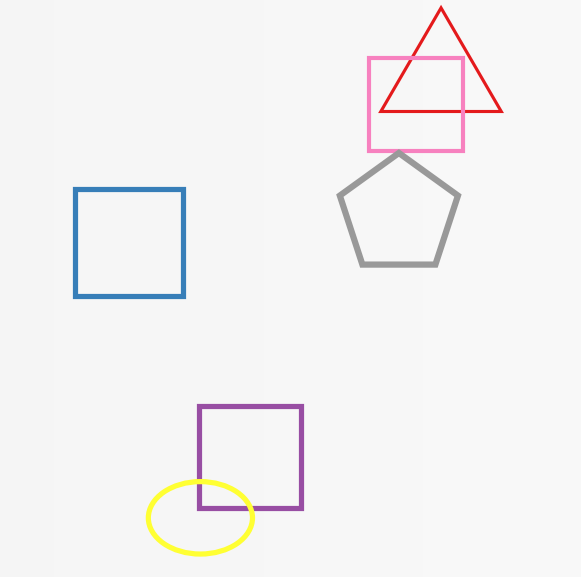[{"shape": "triangle", "thickness": 1.5, "radius": 0.6, "center": [0.759, 0.866]}, {"shape": "square", "thickness": 2.5, "radius": 0.47, "center": [0.222, 0.579]}, {"shape": "square", "thickness": 2.5, "radius": 0.44, "center": [0.431, 0.208]}, {"shape": "oval", "thickness": 2.5, "radius": 0.45, "center": [0.345, 0.102]}, {"shape": "square", "thickness": 2, "radius": 0.41, "center": [0.715, 0.818]}, {"shape": "pentagon", "thickness": 3, "radius": 0.53, "center": [0.686, 0.627]}]